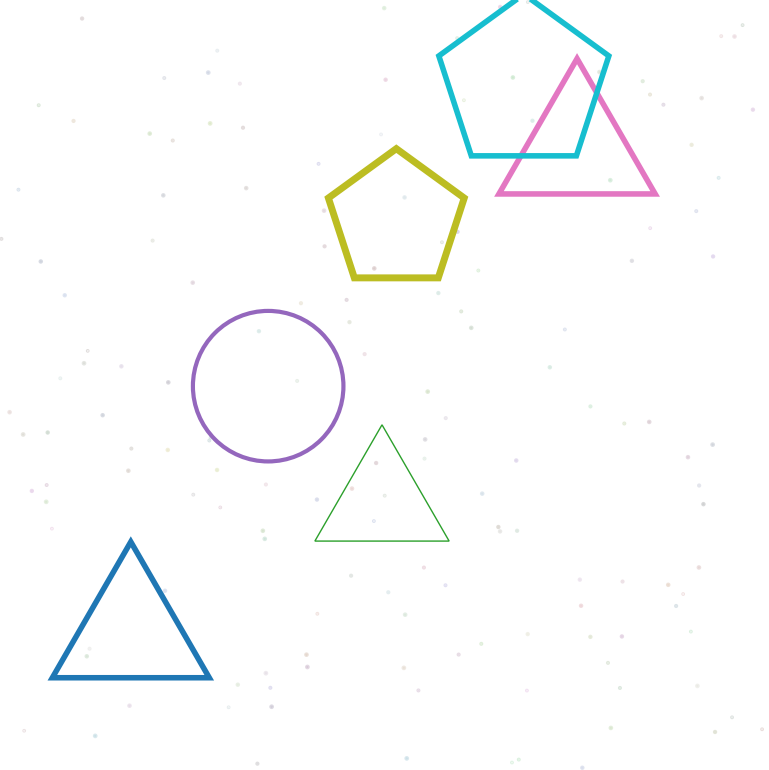[{"shape": "triangle", "thickness": 2, "radius": 0.59, "center": [0.17, 0.179]}, {"shape": "triangle", "thickness": 0.5, "radius": 0.5, "center": [0.496, 0.348]}, {"shape": "circle", "thickness": 1.5, "radius": 0.49, "center": [0.348, 0.498]}, {"shape": "triangle", "thickness": 2, "radius": 0.59, "center": [0.749, 0.807]}, {"shape": "pentagon", "thickness": 2.5, "radius": 0.46, "center": [0.515, 0.714]}, {"shape": "pentagon", "thickness": 2, "radius": 0.58, "center": [0.68, 0.891]}]